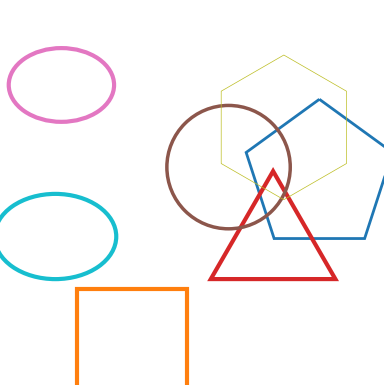[{"shape": "pentagon", "thickness": 2, "radius": 1.0, "center": [0.83, 0.542]}, {"shape": "square", "thickness": 3, "radius": 0.72, "center": [0.343, 0.107]}, {"shape": "triangle", "thickness": 3, "radius": 0.93, "center": [0.709, 0.369]}, {"shape": "circle", "thickness": 2.5, "radius": 0.8, "center": [0.594, 0.566]}, {"shape": "oval", "thickness": 3, "radius": 0.68, "center": [0.16, 0.779]}, {"shape": "hexagon", "thickness": 0.5, "radius": 0.94, "center": [0.737, 0.669]}, {"shape": "oval", "thickness": 3, "radius": 0.79, "center": [0.144, 0.386]}]